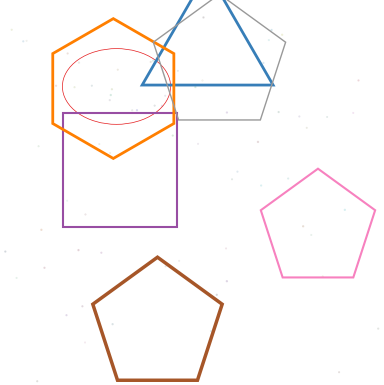[{"shape": "oval", "thickness": 0.5, "radius": 0.7, "center": [0.303, 0.775]}, {"shape": "triangle", "thickness": 2, "radius": 0.98, "center": [0.539, 0.877]}, {"shape": "square", "thickness": 1.5, "radius": 0.75, "center": [0.312, 0.558]}, {"shape": "hexagon", "thickness": 2, "radius": 0.91, "center": [0.294, 0.77]}, {"shape": "pentagon", "thickness": 2.5, "radius": 0.88, "center": [0.409, 0.155]}, {"shape": "pentagon", "thickness": 1.5, "radius": 0.78, "center": [0.826, 0.406]}, {"shape": "pentagon", "thickness": 1, "radius": 0.9, "center": [0.57, 0.835]}]